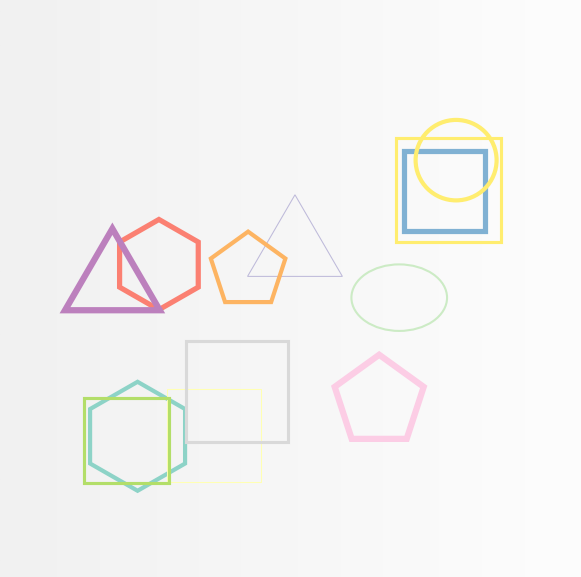[{"shape": "hexagon", "thickness": 2, "radius": 0.47, "center": [0.237, 0.244]}, {"shape": "square", "thickness": 0.5, "radius": 0.41, "center": [0.368, 0.245]}, {"shape": "triangle", "thickness": 0.5, "radius": 0.47, "center": [0.507, 0.568]}, {"shape": "hexagon", "thickness": 2.5, "radius": 0.39, "center": [0.273, 0.541]}, {"shape": "square", "thickness": 2.5, "radius": 0.35, "center": [0.765, 0.668]}, {"shape": "pentagon", "thickness": 2, "radius": 0.34, "center": [0.427, 0.531]}, {"shape": "square", "thickness": 1.5, "radius": 0.37, "center": [0.218, 0.237]}, {"shape": "pentagon", "thickness": 3, "radius": 0.4, "center": [0.652, 0.304]}, {"shape": "square", "thickness": 1.5, "radius": 0.44, "center": [0.408, 0.321]}, {"shape": "triangle", "thickness": 3, "radius": 0.47, "center": [0.193, 0.509]}, {"shape": "oval", "thickness": 1, "radius": 0.41, "center": [0.687, 0.484]}, {"shape": "circle", "thickness": 2, "radius": 0.35, "center": [0.785, 0.722]}, {"shape": "square", "thickness": 1.5, "radius": 0.45, "center": [0.772, 0.67]}]